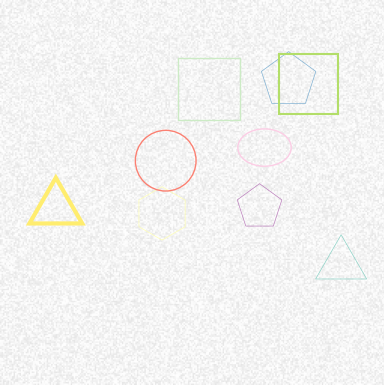[{"shape": "triangle", "thickness": 0.5, "radius": 0.38, "center": [0.886, 0.314]}, {"shape": "hexagon", "thickness": 0.5, "radius": 0.35, "center": [0.421, 0.446]}, {"shape": "circle", "thickness": 1, "radius": 0.39, "center": [0.43, 0.583]}, {"shape": "pentagon", "thickness": 0.5, "radius": 0.37, "center": [0.75, 0.792]}, {"shape": "square", "thickness": 1.5, "radius": 0.39, "center": [0.802, 0.782]}, {"shape": "oval", "thickness": 1, "radius": 0.35, "center": [0.687, 0.617]}, {"shape": "pentagon", "thickness": 0.5, "radius": 0.3, "center": [0.674, 0.462]}, {"shape": "square", "thickness": 1, "radius": 0.4, "center": [0.543, 0.77]}, {"shape": "triangle", "thickness": 3, "radius": 0.4, "center": [0.145, 0.459]}]